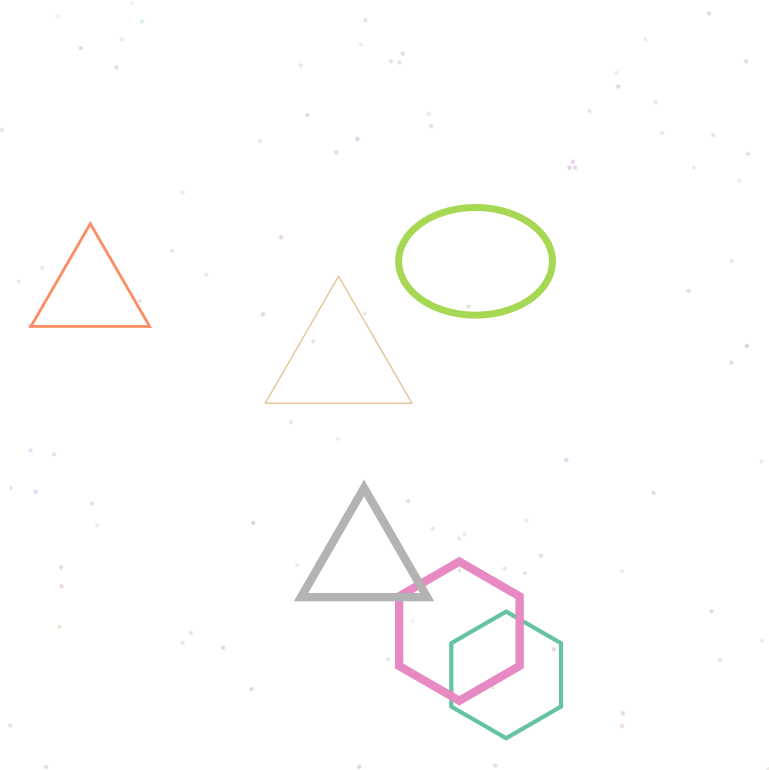[{"shape": "hexagon", "thickness": 1.5, "radius": 0.41, "center": [0.657, 0.124]}, {"shape": "triangle", "thickness": 1, "radius": 0.44, "center": [0.117, 0.621]}, {"shape": "hexagon", "thickness": 3, "radius": 0.45, "center": [0.597, 0.18]}, {"shape": "oval", "thickness": 2.5, "radius": 0.5, "center": [0.618, 0.661]}, {"shape": "triangle", "thickness": 0.5, "radius": 0.55, "center": [0.44, 0.531]}, {"shape": "triangle", "thickness": 3, "radius": 0.47, "center": [0.473, 0.272]}]